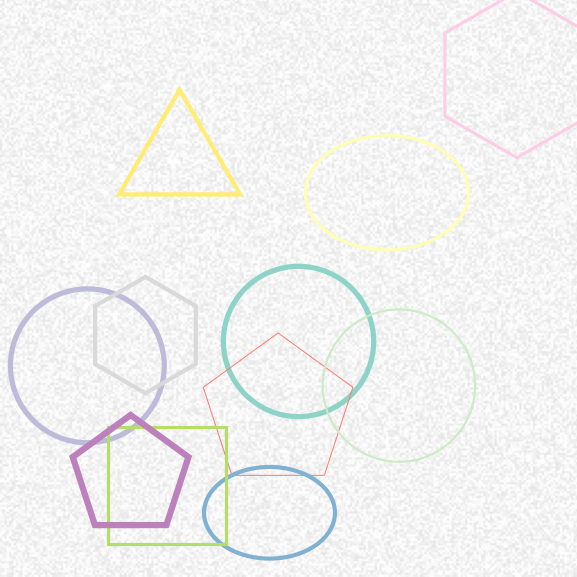[{"shape": "circle", "thickness": 2.5, "radius": 0.65, "center": [0.517, 0.408]}, {"shape": "oval", "thickness": 1.5, "radius": 0.71, "center": [0.67, 0.665]}, {"shape": "circle", "thickness": 2.5, "radius": 0.67, "center": [0.151, 0.366]}, {"shape": "pentagon", "thickness": 0.5, "radius": 0.68, "center": [0.482, 0.286]}, {"shape": "oval", "thickness": 2, "radius": 0.57, "center": [0.467, 0.111]}, {"shape": "square", "thickness": 1.5, "radius": 0.51, "center": [0.289, 0.158]}, {"shape": "hexagon", "thickness": 1.5, "radius": 0.72, "center": [0.895, 0.87]}, {"shape": "hexagon", "thickness": 2, "radius": 0.5, "center": [0.252, 0.419]}, {"shape": "pentagon", "thickness": 3, "radius": 0.53, "center": [0.226, 0.175]}, {"shape": "circle", "thickness": 1, "radius": 0.66, "center": [0.691, 0.331]}, {"shape": "triangle", "thickness": 2, "radius": 0.6, "center": [0.311, 0.723]}]